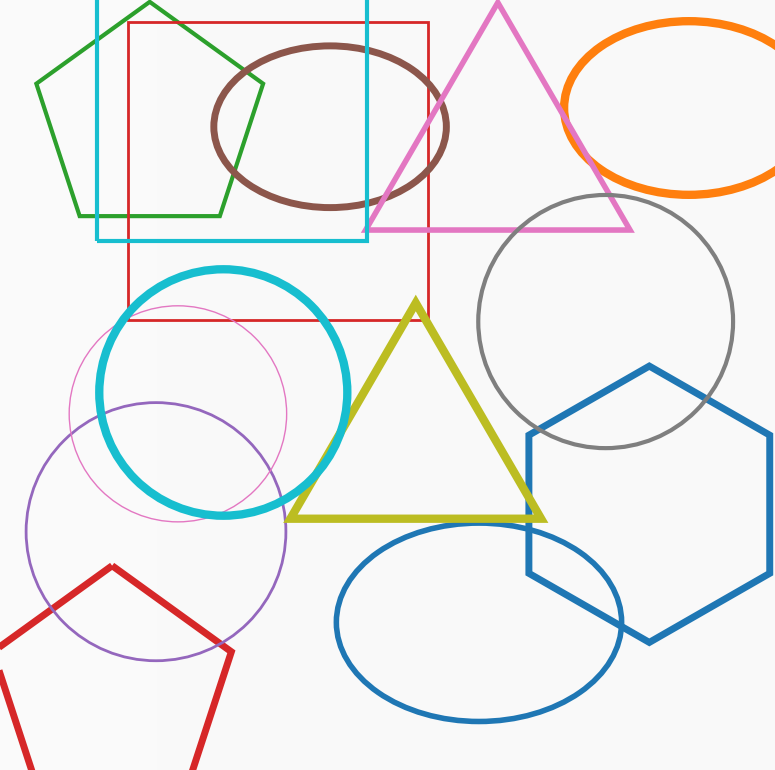[{"shape": "oval", "thickness": 2, "radius": 0.92, "center": [0.618, 0.192]}, {"shape": "hexagon", "thickness": 2.5, "radius": 0.9, "center": [0.838, 0.345]}, {"shape": "oval", "thickness": 3, "radius": 0.81, "center": [0.889, 0.86]}, {"shape": "pentagon", "thickness": 1.5, "radius": 0.77, "center": [0.193, 0.844]}, {"shape": "pentagon", "thickness": 2.5, "radius": 0.81, "center": [0.145, 0.104]}, {"shape": "square", "thickness": 1, "radius": 0.97, "center": [0.359, 0.778]}, {"shape": "circle", "thickness": 1, "radius": 0.84, "center": [0.201, 0.31]}, {"shape": "oval", "thickness": 2.5, "radius": 0.75, "center": [0.426, 0.835]}, {"shape": "circle", "thickness": 0.5, "radius": 0.7, "center": [0.23, 0.463]}, {"shape": "triangle", "thickness": 2, "radius": 0.98, "center": [0.642, 0.8]}, {"shape": "circle", "thickness": 1.5, "radius": 0.82, "center": [0.782, 0.582]}, {"shape": "triangle", "thickness": 3, "radius": 0.93, "center": [0.536, 0.42]}, {"shape": "circle", "thickness": 3, "radius": 0.8, "center": [0.288, 0.49]}, {"shape": "square", "thickness": 1.5, "radius": 0.87, "center": [0.299, 0.862]}]